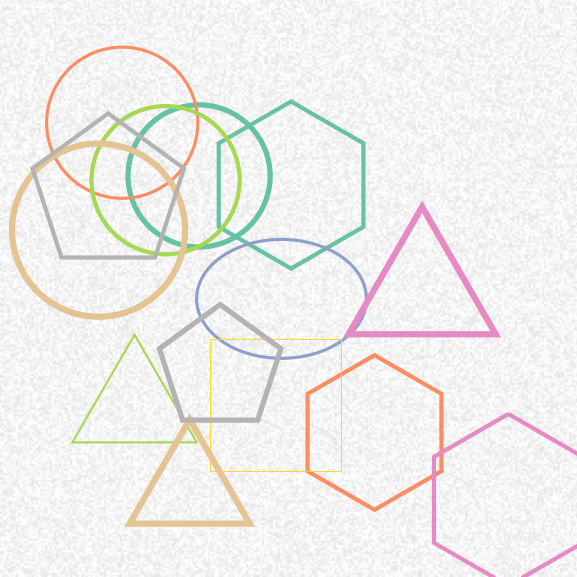[{"shape": "hexagon", "thickness": 2, "radius": 0.72, "center": [0.504, 0.679]}, {"shape": "circle", "thickness": 2.5, "radius": 0.62, "center": [0.345, 0.695]}, {"shape": "circle", "thickness": 1.5, "radius": 0.65, "center": [0.212, 0.787]}, {"shape": "hexagon", "thickness": 2, "radius": 0.67, "center": [0.649, 0.25]}, {"shape": "oval", "thickness": 1.5, "radius": 0.74, "center": [0.488, 0.482]}, {"shape": "hexagon", "thickness": 2, "radius": 0.74, "center": [0.88, 0.134]}, {"shape": "triangle", "thickness": 3, "radius": 0.74, "center": [0.731, 0.494]}, {"shape": "triangle", "thickness": 1, "radius": 0.62, "center": [0.233, 0.295]}, {"shape": "circle", "thickness": 2, "radius": 0.64, "center": [0.287, 0.687]}, {"shape": "square", "thickness": 0.5, "radius": 0.57, "center": [0.477, 0.298]}, {"shape": "triangle", "thickness": 3, "radius": 0.6, "center": [0.328, 0.152]}, {"shape": "circle", "thickness": 3, "radius": 0.75, "center": [0.171, 0.601]}, {"shape": "pentagon", "thickness": 2, "radius": 0.69, "center": [0.187, 0.665]}, {"shape": "pentagon", "thickness": 2.5, "radius": 0.55, "center": [0.381, 0.361]}]